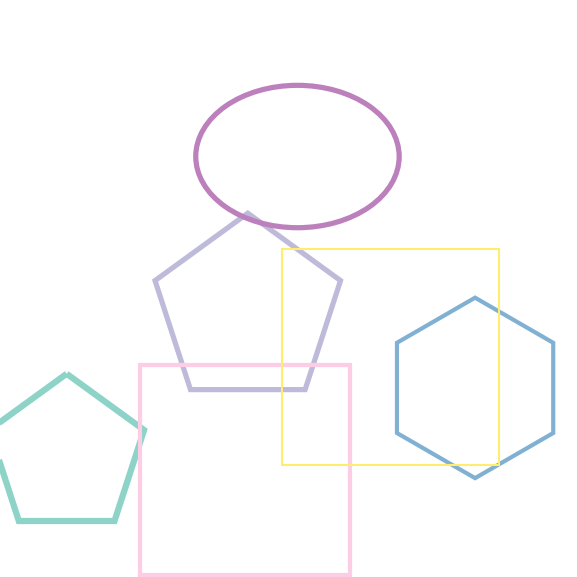[{"shape": "pentagon", "thickness": 3, "radius": 0.7, "center": [0.115, 0.211]}, {"shape": "pentagon", "thickness": 2.5, "radius": 0.84, "center": [0.429, 0.461]}, {"shape": "hexagon", "thickness": 2, "radius": 0.78, "center": [0.823, 0.327]}, {"shape": "square", "thickness": 2, "radius": 0.91, "center": [0.424, 0.185]}, {"shape": "oval", "thickness": 2.5, "radius": 0.88, "center": [0.515, 0.728]}, {"shape": "square", "thickness": 1, "radius": 0.94, "center": [0.676, 0.381]}]